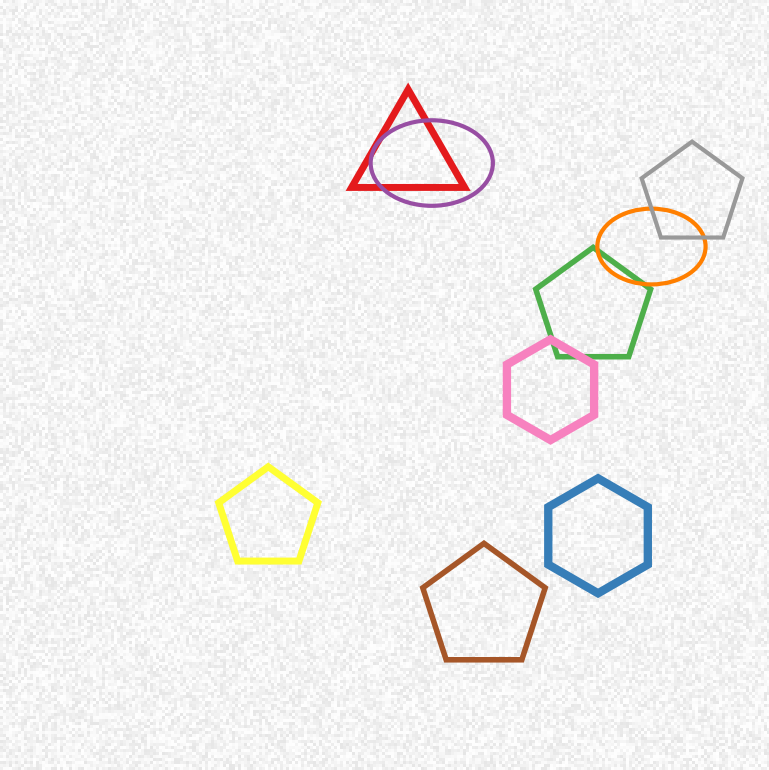[{"shape": "triangle", "thickness": 2.5, "radius": 0.42, "center": [0.53, 0.799]}, {"shape": "hexagon", "thickness": 3, "radius": 0.37, "center": [0.777, 0.304]}, {"shape": "pentagon", "thickness": 2, "radius": 0.39, "center": [0.77, 0.6]}, {"shape": "oval", "thickness": 1.5, "radius": 0.4, "center": [0.561, 0.788]}, {"shape": "oval", "thickness": 1.5, "radius": 0.35, "center": [0.846, 0.68]}, {"shape": "pentagon", "thickness": 2.5, "radius": 0.34, "center": [0.348, 0.326]}, {"shape": "pentagon", "thickness": 2, "radius": 0.42, "center": [0.629, 0.211]}, {"shape": "hexagon", "thickness": 3, "radius": 0.33, "center": [0.715, 0.494]}, {"shape": "pentagon", "thickness": 1.5, "radius": 0.34, "center": [0.899, 0.747]}]